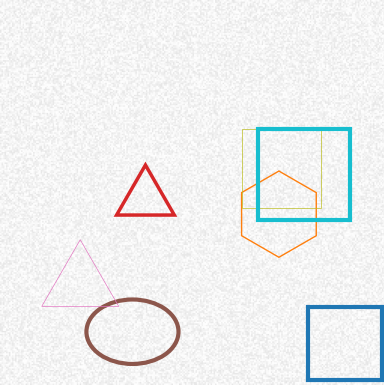[{"shape": "square", "thickness": 3, "radius": 0.48, "center": [0.896, 0.108]}, {"shape": "hexagon", "thickness": 1, "radius": 0.56, "center": [0.724, 0.444]}, {"shape": "triangle", "thickness": 2.5, "radius": 0.43, "center": [0.378, 0.485]}, {"shape": "oval", "thickness": 3, "radius": 0.6, "center": [0.344, 0.138]}, {"shape": "triangle", "thickness": 0.5, "radius": 0.58, "center": [0.208, 0.262]}, {"shape": "square", "thickness": 0.5, "radius": 0.51, "center": [0.731, 0.561]}, {"shape": "square", "thickness": 3, "radius": 0.6, "center": [0.79, 0.547]}]